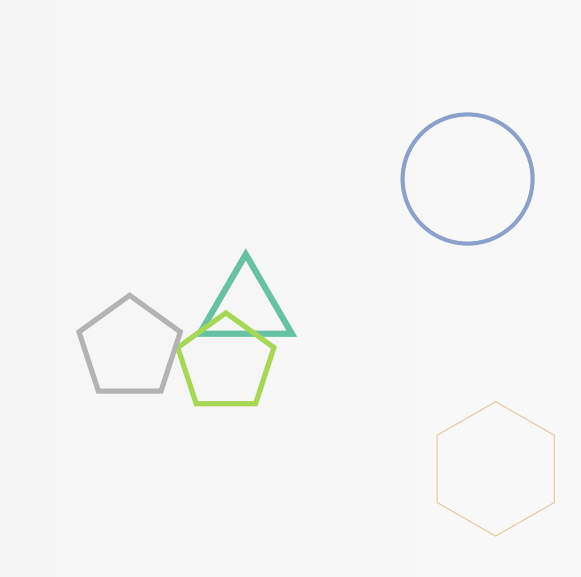[{"shape": "triangle", "thickness": 3, "radius": 0.46, "center": [0.423, 0.467]}, {"shape": "circle", "thickness": 2, "radius": 0.56, "center": [0.804, 0.689]}, {"shape": "pentagon", "thickness": 2.5, "radius": 0.43, "center": [0.389, 0.37]}, {"shape": "hexagon", "thickness": 0.5, "radius": 0.58, "center": [0.853, 0.187]}, {"shape": "pentagon", "thickness": 2.5, "radius": 0.46, "center": [0.223, 0.396]}]